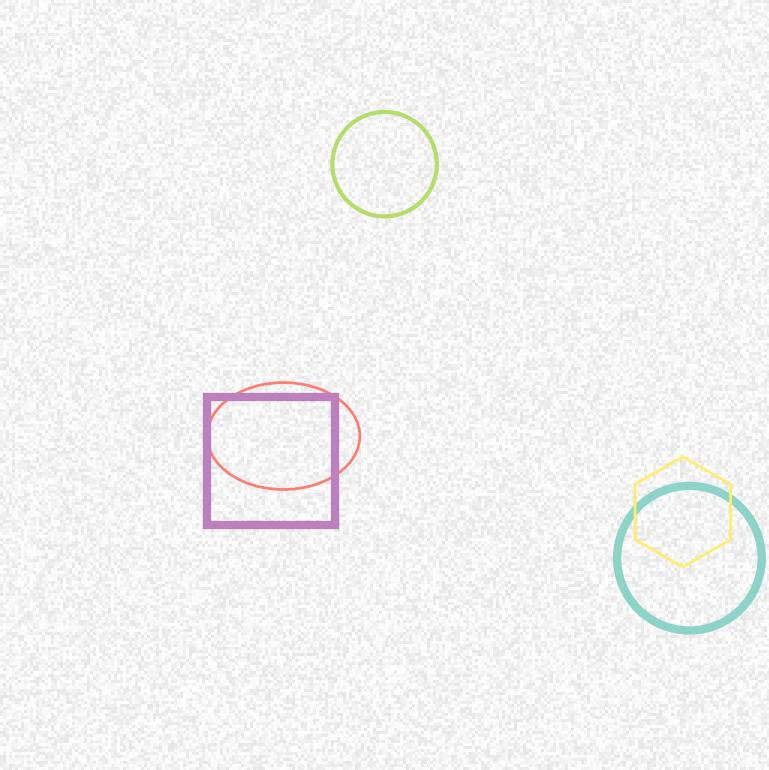[{"shape": "circle", "thickness": 3, "radius": 0.47, "center": [0.895, 0.275]}, {"shape": "oval", "thickness": 1, "radius": 0.5, "center": [0.368, 0.434]}, {"shape": "circle", "thickness": 1.5, "radius": 0.34, "center": [0.499, 0.787]}, {"shape": "square", "thickness": 3, "radius": 0.42, "center": [0.352, 0.402]}, {"shape": "hexagon", "thickness": 1, "radius": 0.36, "center": [0.887, 0.335]}]